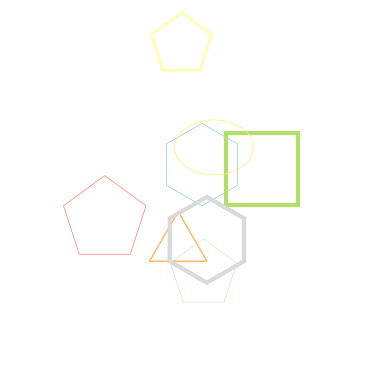[{"shape": "hexagon", "thickness": 0.5, "radius": 0.53, "center": [0.525, 0.572]}, {"shape": "pentagon", "thickness": 2, "radius": 0.41, "center": [0.472, 0.884]}, {"shape": "pentagon", "thickness": 0.5, "radius": 0.56, "center": [0.272, 0.431]}, {"shape": "triangle", "thickness": 1, "radius": 0.43, "center": [0.463, 0.365]}, {"shape": "square", "thickness": 3, "radius": 0.47, "center": [0.68, 0.561]}, {"shape": "hexagon", "thickness": 3, "radius": 0.56, "center": [0.537, 0.377]}, {"shape": "pentagon", "thickness": 0.5, "radius": 0.45, "center": [0.529, 0.289]}, {"shape": "oval", "thickness": 0.5, "radius": 0.51, "center": [0.556, 0.617]}]